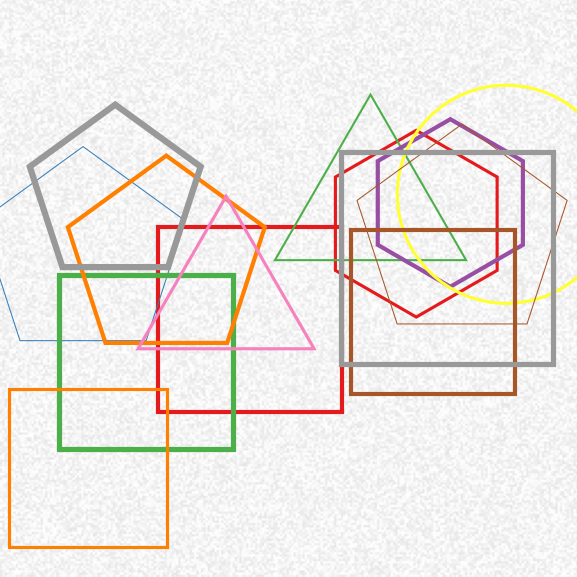[{"shape": "square", "thickness": 2, "radius": 0.8, "center": [0.433, 0.446]}, {"shape": "hexagon", "thickness": 1.5, "radius": 0.81, "center": [0.721, 0.612]}, {"shape": "pentagon", "thickness": 0.5, "radius": 0.93, "center": [0.144, 0.56]}, {"shape": "square", "thickness": 2.5, "radius": 0.75, "center": [0.253, 0.372]}, {"shape": "triangle", "thickness": 1, "radius": 0.96, "center": [0.642, 0.644]}, {"shape": "hexagon", "thickness": 2, "radius": 0.73, "center": [0.78, 0.648]}, {"shape": "pentagon", "thickness": 2, "radius": 0.9, "center": [0.288, 0.55]}, {"shape": "square", "thickness": 1.5, "radius": 0.68, "center": [0.152, 0.189]}, {"shape": "circle", "thickness": 1.5, "radius": 0.94, "center": [0.877, 0.663]}, {"shape": "square", "thickness": 2, "radius": 0.71, "center": [0.75, 0.458]}, {"shape": "pentagon", "thickness": 0.5, "radius": 0.96, "center": [0.8, 0.593]}, {"shape": "triangle", "thickness": 1.5, "radius": 0.88, "center": [0.392, 0.483]}, {"shape": "pentagon", "thickness": 3, "radius": 0.78, "center": [0.2, 0.662]}, {"shape": "square", "thickness": 2.5, "radius": 0.92, "center": [0.774, 0.553]}]